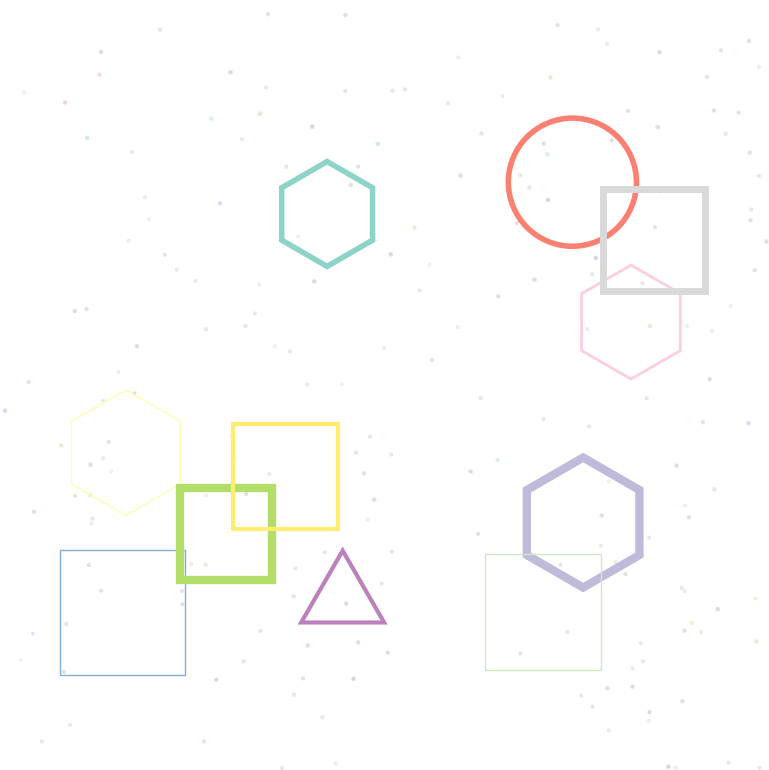[{"shape": "hexagon", "thickness": 2, "radius": 0.34, "center": [0.425, 0.722]}, {"shape": "hexagon", "thickness": 0.5, "radius": 0.41, "center": [0.163, 0.412]}, {"shape": "hexagon", "thickness": 3, "radius": 0.42, "center": [0.757, 0.321]}, {"shape": "circle", "thickness": 2, "radius": 0.42, "center": [0.743, 0.763]}, {"shape": "square", "thickness": 0.5, "radius": 0.41, "center": [0.159, 0.205]}, {"shape": "square", "thickness": 3, "radius": 0.3, "center": [0.293, 0.307]}, {"shape": "hexagon", "thickness": 1, "radius": 0.37, "center": [0.819, 0.582]}, {"shape": "square", "thickness": 2.5, "radius": 0.33, "center": [0.85, 0.689]}, {"shape": "triangle", "thickness": 1.5, "radius": 0.31, "center": [0.445, 0.223]}, {"shape": "square", "thickness": 0.5, "radius": 0.38, "center": [0.706, 0.205]}, {"shape": "square", "thickness": 1.5, "radius": 0.34, "center": [0.371, 0.381]}]